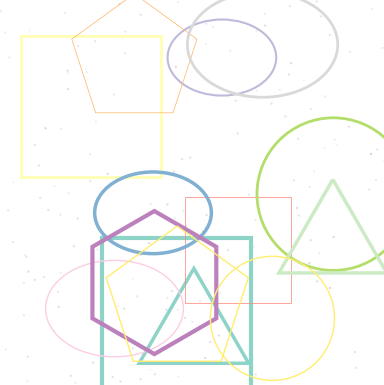[{"shape": "square", "thickness": 3, "radius": 0.97, "center": [0.459, 0.188]}, {"shape": "triangle", "thickness": 2.5, "radius": 0.82, "center": [0.504, 0.138]}, {"shape": "square", "thickness": 2, "radius": 0.91, "center": [0.236, 0.723]}, {"shape": "oval", "thickness": 1.5, "radius": 0.71, "center": [0.576, 0.851]}, {"shape": "square", "thickness": 0.5, "radius": 0.68, "center": [0.618, 0.351]}, {"shape": "oval", "thickness": 2.5, "radius": 0.76, "center": [0.397, 0.447]}, {"shape": "pentagon", "thickness": 0.5, "radius": 0.85, "center": [0.349, 0.845]}, {"shape": "circle", "thickness": 2, "radius": 0.99, "center": [0.866, 0.496]}, {"shape": "oval", "thickness": 1, "radius": 0.89, "center": [0.297, 0.198]}, {"shape": "oval", "thickness": 2, "radius": 0.98, "center": [0.682, 0.884]}, {"shape": "hexagon", "thickness": 3, "radius": 0.93, "center": [0.401, 0.266]}, {"shape": "triangle", "thickness": 2.5, "radius": 0.81, "center": [0.864, 0.372]}, {"shape": "circle", "thickness": 1, "radius": 0.81, "center": [0.708, 0.173]}, {"shape": "pentagon", "thickness": 1, "radius": 0.97, "center": [0.46, 0.219]}]